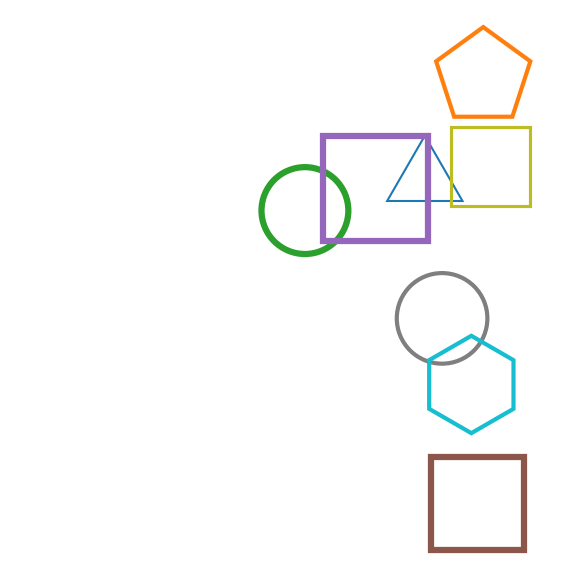[{"shape": "triangle", "thickness": 1, "radius": 0.38, "center": [0.736, 0.689]}, {"shape": "pentagon", "thickness": 2, "radius": 0.43, "center": [0.837, 0.866]}, {"shape": "circle", "thickness": 3, "radius": 0.38, "center": [0.528, 0.635]}, {"shape": "square", "thickness": 3, "radius": 0.45, "center": [0.65, 0.673]}, {"shape": "square", "thickness": 3, "radius": 0.4, "center": [0.828, 0.128]}, {"shape": "circle", "thickness": 2, "radius": 0.39, "center": [0.766, 0.448]}, {"shape": "square", "thickness": 1.5, "radius": 0.34, "center": [0.849, 0.71]}, {"shape": "hexagon", "thickness": 2, "radius": 0.42, "center": [0.816, 0.333]}]